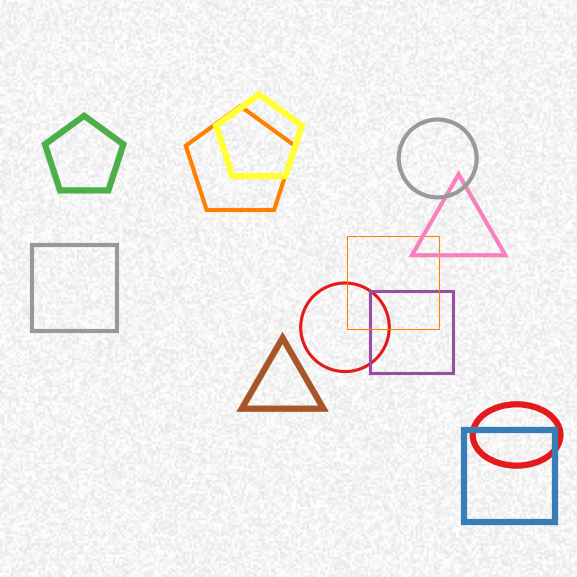[{"shape": "circle", "thickness": 1.5, "radius": 0.38, "center": [0.597, 0.432]}, {"shape": "oval", "thickness": 3, "radius": 0.38, "center": [0.895, 0.246]}, {"shape": "square", "thickness": 3, "radius": 0.4, "center": [0.882, 0.175]}, {"shape": "pentagon", "thickness": 3, "radius": 0.36, "center": [0.146, 0.727]}, {"shape": "square", "thickness": 1.5, "radius": 0.36, "center": [0.712, 0.424]}, {"shape": "pentagon", "thickness": 2, "radius": 0.5, "center": [0.416, 0.716]}, {"shape": "square", "thickness": 0.5, "radius": 0.4, "center": [0.68, 0.51]}, {"shape": "pentagon", "thickness": 3, "radius": 0.39, "center": [0.448, 0.757]}, {"shape": "triangle", "thickness": 3, "radius": 0.41, "center": [0.489, 0.332]}, {"shape": "triangle", "thickness": 2, "radius": 0.47, "center": [0.794, 0.604]}, {"shape": "circle", "thickness": 2, "radius": 0.34, "center": [0.758, 0.725]}, {"shape": "square", "thickness": 2, "radius": 0.37, "center": [0.129, 0.5]}]